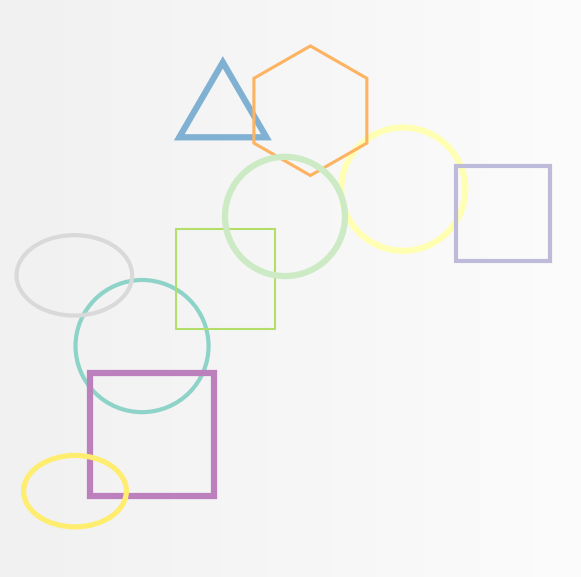[{"shape": "circle", "thickness": 2, "radius": 0.57, "center": [0.244, 0.4]}, {"shape": "circle", "thickness": 3, "radius": 0.53, "center": [0.694, 0.672]}, {"shape": "square", "thickness": 2, "radius": 0.41, "center": [0.865, 0.629]}, {"shape": "triangle", "thickness": 3, "radius": 0.43, "center": [0.383, 0.805]}, {"shape": "hexagon", "thickness": 1.5, "radius": 0.56, "center": [0.534, 0.807]}, {"shape": "square", "thickness": 1, "radius": 0.43, "center": [0.388, 0.516]}, {"shape": "oval", "thickness": 2, "radius": 0.5, "center": [0.128, 0.522]}, {"shape": "square", "thickness": 3, "radius": 0.54, "center": [0.261, 0.247]}, {"shape": "circle", "thickness": 3, "radius": 0.52, "center": [0.49, 0.624]}, {"shape": "oval", "thickness": 2.5, "radius": 0.44, "center": [0.129, 0.149]}]